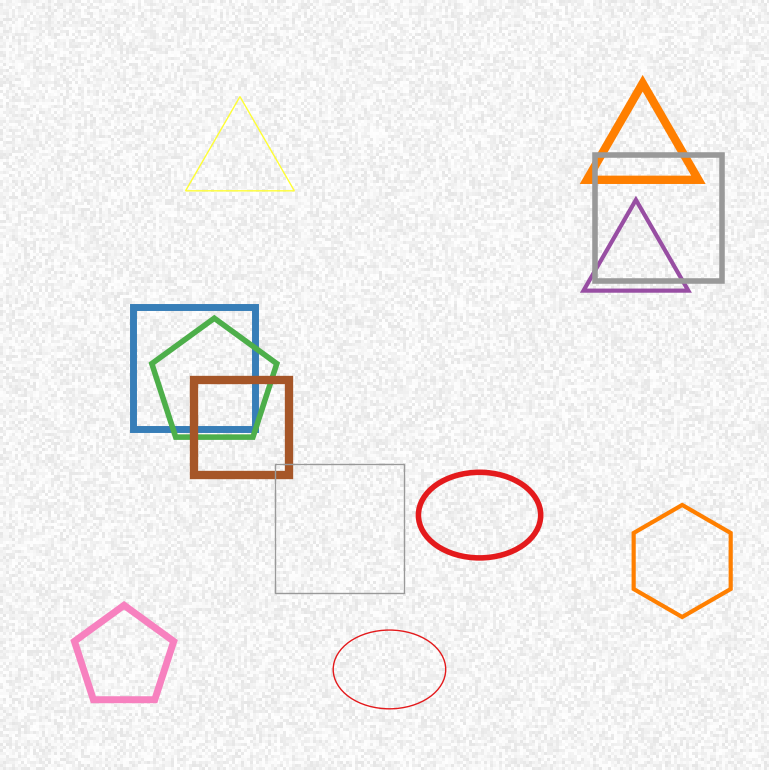[{"shape": "oval", "thickness": 2, "radius": 0.4, "center": [0.623, 0.331]}, {"shape": "oval", "thickness": 0.5, "radius": 0.37, "center": [0.506, 0.131]}, {"shape": "square", "thickness": 2.5, "radius": 0.4, "center": [0.252, 0.522]}, {"shape": "pentagon", "thickness": 2, "radius": 0.43, "center": [0.278, 0.501]}, {"shape": "triangle", "thickness": 1.5, "radius": 0.39, "center": [0.826, 0.662]}, {"shape": "triangle", "thickness": 3, "radius": 0.42, "center": [0.835, 0.808]}, {"shape": "hexagon", "thickness": 1.5, "radius": 0.36, "center": [0.886, 0.271]}, {"shape": "triangle", "thickness": 0.5, "radius": 0.41, "center": [0.312, 0.793]}, {"shape": "square", "thickness": 3, "radius": 0.31, "center": [0.313, 0.444]}, {"shape": "pentagon", "thickness": 2.5, "radius": 0.34, "center": [0.161, 0.146]}, {"shape": "square", "thickness": 0.5, "radius": 0.42, "center": [0.441, 0.314]}, {"shape": "square", "thickness": 2, "radius": 0.41, "center": [0.855, 0.717]}]